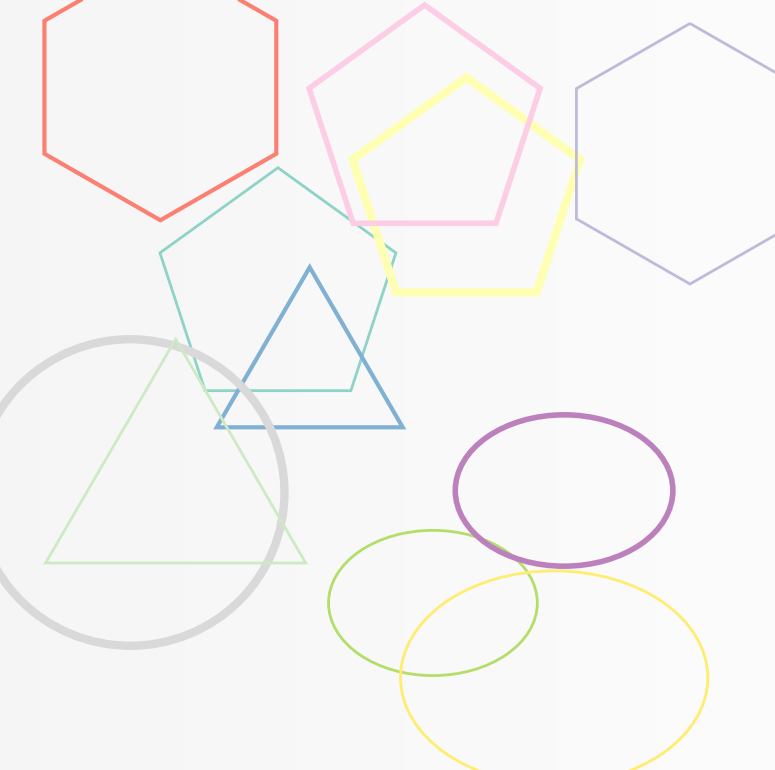[{"shape": "pentagon", "thickness": 1, "radius": 0.8, "center": [0.359, 0.622]}, {"shape": "pentagon", "thickness": 3, "radius": 0.77, "center": [0.602, 0.745]}, {"shape": "hexagon", "thickness": 1, "radius": 0.85, "center": [0.89, 0.8]}, {"shape": "hexagon", "thickness": 1.5, "radius": 0.86, "center": [0.207, 0.887]}, {"shape": "triangle", "thickness": 1.5, "radius": 0.69, "center": [0.4, 0.514]}, {"shape": "oval", "thickness": 1, "radius": 0.67, "center": [0.559, 0.217]}, {"shape": "pentagon", "thickness": 2, "radius": 0.78, "center": [0.548, 0.837]}, {"shape": "circle", "thickness": 3, "radius": 1.0, "center": [0.168, 0.36]}, {"shape": "oval", "thickness": 2, "radius": 0.7, "center": [0.728, 0.363]}, {"shape": "triangle", "thickness": 1, "radius": 0.97, "center": [0.227, 0.366]}, {"shape": "oval", "thickness": 1, "radius": 0.99, "center": [0.715, 0.12]}]